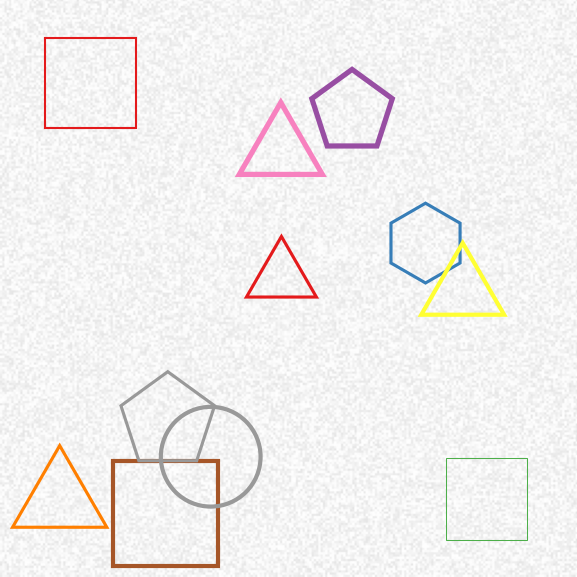[{"shape": "triangle", "thickness": 1.5, "radius": 0.35, "center": [0.487, 0.52]}, {"shape": "square", "thickness": 1, "radius": 0.39, "center": [0.157, 0.855]}, {"shape": "hexagon", "thickness": 1.5, "radius": 0.35, "center": [0.737, 0.578]}, {"shape": "square", "thickness": 0.5, "radius": 0.35, "center": [0.842, 0.135]}, {"shape": "pentagon", "thickness": 2.5, "radius": 0.37, "center": [0.61, 0.806]}, {"shape": "triangle", "thickness": 1.5, "radius": 0.47, "center": [0.103, 0.133]}, {"shape": "triangle", "thickness": 2, "radius": 0.41, "center": [0.801, 0.496]}, {"shape": "square", "thickness": 2, "radius": 0.45, "center": [0.287, 0.11]}, {"shape": "triangle", "thickness": 2.5, "radius": 0.41, "center": [0.486, 0.739]}, {"shape": "circle", "thickness": 2, "radius": 0.43, "center": [0.365, 0.208]}, {"shape": "pentagon", "thickness": 1.5, "radius": 0.43, "center": [0.291, 0.27]}]